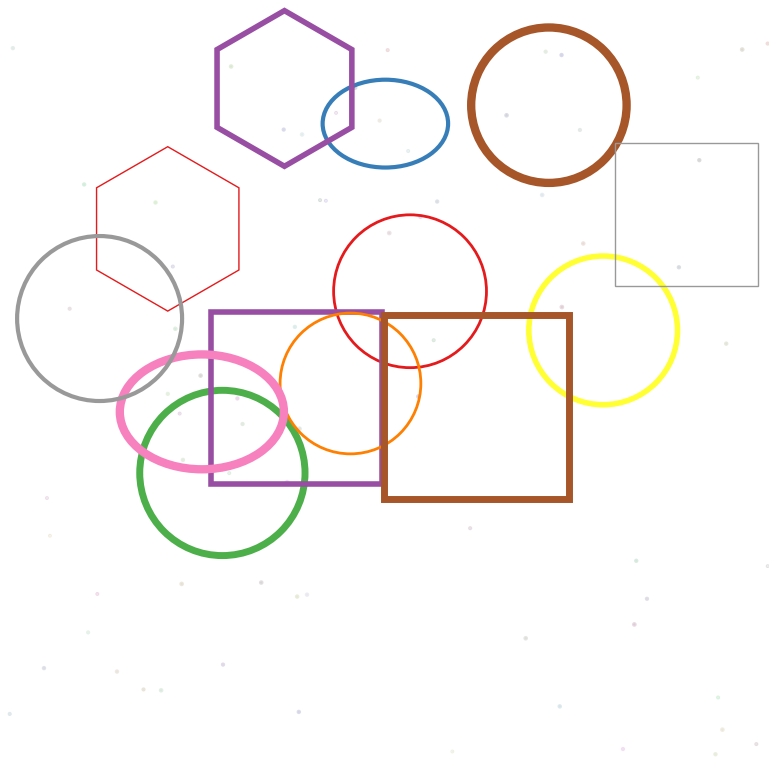[{"shape": "hexagon", "thickness": 0.5, "radius": 0.53, "center": [0.218, 0.703]}, {"shape": "circle", "thickness": 1, "radius": 0.5, "center": [0.533, 0.622]}, {"shape": "oval", "thickness": 1.5, "radius": 0.41, "center": [0.5, 0.839]}, {"shape": "circle", "thickness": 2.5, "radius": 0.54, "center": [0.289, 0.386]}, {"shape": "hexagon", "thickness": 2, "radius": 0.51, "center": [0.369, 0.885]}, {"shape": "square", "thickness": 2, "radius": 0.56, "center": [0.385, 0.483]}, {"shape": "circle", "thickness": 1, "radius": 0.46, "center": [0.455, 0.502]}, {"shape": "circle", "thickness": 2, "radius": 0.48, "center": [0.783, 0.571]}, {"shape": "circle", "thickness": 3, "radius": 0.5, "center": [0.713, 0.863]}, {"shape": "square", "thickness": 2.5, "radius": 0.6, "center": [0.619, 0.472]}, {"shape": "oval", "thickness": 3, "radius": 0.53, "center": [0.262, 0.465]}, {"shape": "circle", "thickness": 1.5, "radius": 0.54, "center": [0.129, 0.586]}, {"shape": "square", "thickness": 0.5, "radius": 0.47, "center": [0.892, 0.721]}]